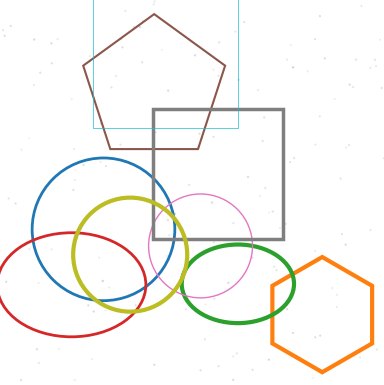[{"shape": "circle", "thickness": 2, "radius": 0.93, "center": [0.269, 0.404]}, {"shape": "hexagon", "thickness": 3, "radius": 0.75, "center": [0.837, 0.183]}, {"shape": "oval", "thickness": 3, "radius": 0.73, "center": [0.618, 0.263]}, {"shape": "oval", "thickness": 2, "radius": 0.97, "center": [0.186, 0.26]}, {"shape": "pentagon", "thickness": 1.5, "radius": 0.97, "center": [0.4, 0.77]}, {"shape": "circle", "thickness": 1, "radius": 0.67, "center": [0.521, 0.361]}, {"shape": "square", "thickness": 2.5, "radius": 0.84, "center": [0.567, 0.547]}, {"shape": "circle", "thickness": 3, "radius": 0.74, "center": [0.338, 0.339]}, {"shape": "square", "thickness": 0.5, "radius": 0.94, "center": [0.43, 0.855]}]